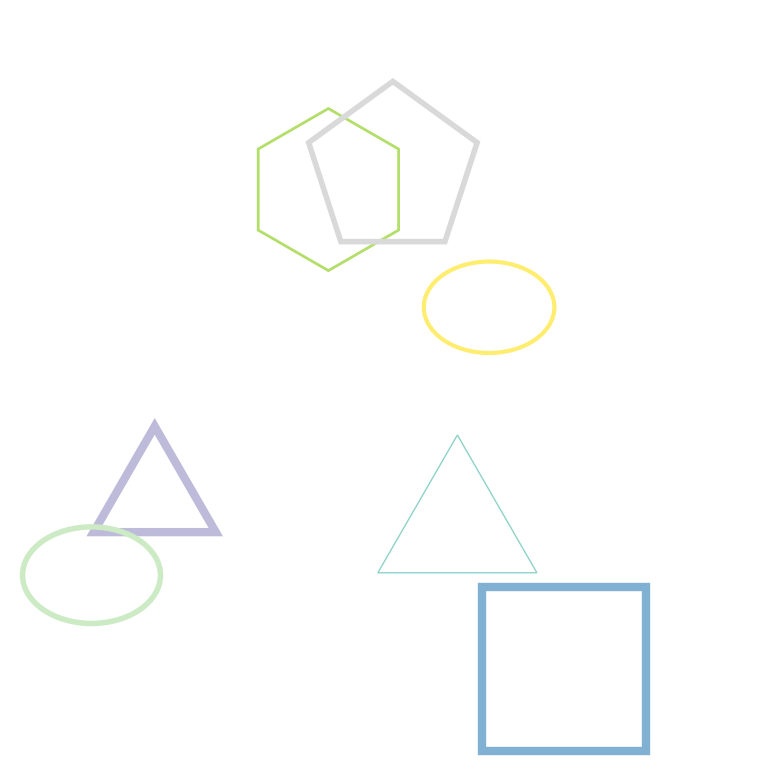[{"shape": "triangle", "thickness": 0.5, "radius": 0.6, "center": [0.594, 0.316]}, {"shape": "triangle", "thickness": 3, "radius": 0.46, "center": [0.201, 0.355]}, {"shape": "square", "thickness": 3, "radius": 0.53, "center": [0.733, 0.132]}, {"shape": "hexagon", "thickness": 1, "radius": 0.53, "center": [0.426, 0.754]}, {"shape": "pentagon", "thickness": 2, "radius": 0.58, "center": [0.51, 0.779]}, {"shape": "oval", "thickness": 2, "radius": 0.45, "center": [0.119, 0.253]}, {"shape": "oval", "thickness": 1.5, "radius": 0.42, "center": [0.635, 0.601]}]